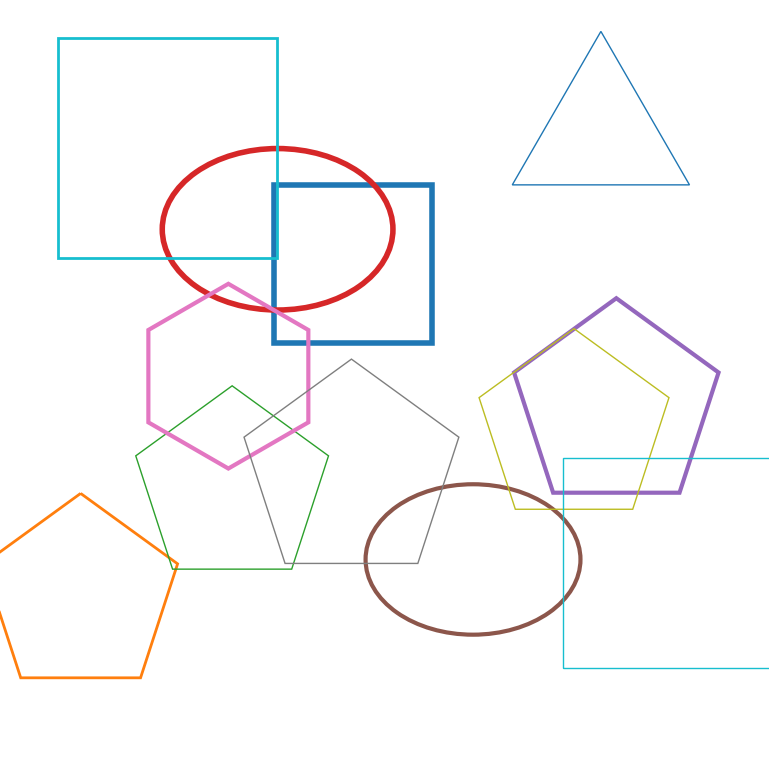[{"shape": "square", "thickness": 2, "radius": 0.51, "center": [0.459, 0.657]}, {"shape": "triangle", "thickness": 0.5, "radius": 0.66, "center": [0.78, 0.826]}, {"shape": "pentagon", "thickness": 1, "radius": 0.66, "center": [0.105, 0.227]}, {"shape": "pentagon", "thickness": 0.5, "radius": 0.66, "center": [0.301, 0.367]}, {"shape": "oval", "thickness": 2, "radius": 0.75, "center": [0.361, 0.702]}, {"shape": "pentagon", "thickness": 1.5, "radius": 0.7, "center": [0.8, 0.473]}, {"shape": "oval", "thickness": 1.5, "radius": 0.7, "center": [0.614, 0.273]}, {"shape": "hexagon", "thickness": 1.5, "radius": 0.6, "center": [0.297, 0.511]}, {"shape": "pentagon", "thickness": 0.5, "radius": 0.73, "center": [0.456, 0.387]}, {"shape": "pentagon", "thickness": 0.5, "radius": 0.65, "center": [0.745, 0.444]}, {"shape": "square", "thickness": 0.5, "radius": 0.68, "center": [0.867, 0.269]}, {"shape": "square", "thickness": 1, "radius": 0.71, "center": [0.217, 0.808]}]